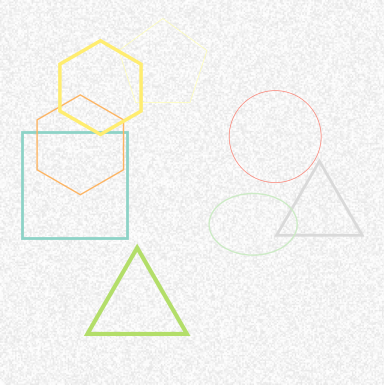[{"shape": "square", "thickness": 2, "radius": 0.68, "center": [0.193, 0.519]}, {"shape": "pentagon", "thickness": 0.5, "radius": 0.6, "center": [0.423, 0.832]}, {"shape": "circle", "thickness": 0.5, "radius": 0.6, "center": [0.715, 0.645]}, {"shape": "hexagon", "thickness": 1, "radius": 0.65, "center": [0.209, 0.624]}, {"shape": "triangle", "thickness": 3, "radius": 0.75, "center": [0.356, 0.207]}, {"shape": "triangle", "thickness": 2, "radius": 0.64, "center": [0.83, 0.453]}, {"shape": "oval", "thickness": 1, "radius": 0.57, "center": [0.658, 0.417]}, {"shape": "hexagon", "thickness": 2.5, "radius": 0.61, "center": [0.261, 0.773]}]